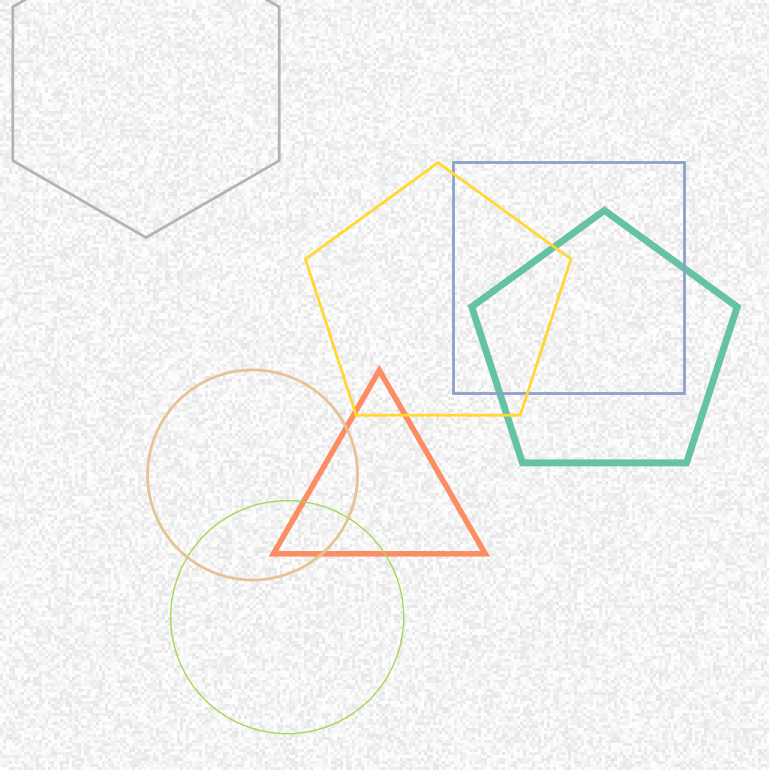[{"shape": "pentagon", "thickness": 2.5, "radius": 0.91, "center": [0.785, 0.546]}, {"shape": "triangle", "thickness": 2, "radius": 0.79, "center": [0.493, 0.36]}, {"shape": "square", "thickness": 1, "radius": 0.75, "center": [0.738, 0.64]}, {"shape": "circle", "thickness": 0.5, "radius": 0.76, "center": [0.373, 0.198]}, {"shape": "pentagon", "thickness": 1, "radius": 0.91, "center": [0.569, 0.607]}, {"shape": "circle", "thickness": 1, "radius": 0.68, "center": [0.328, 0.383]}, {"shape": "hexagon", "thickness": 1, "radius": 1.0, "center": [0.19, 0.891]}]